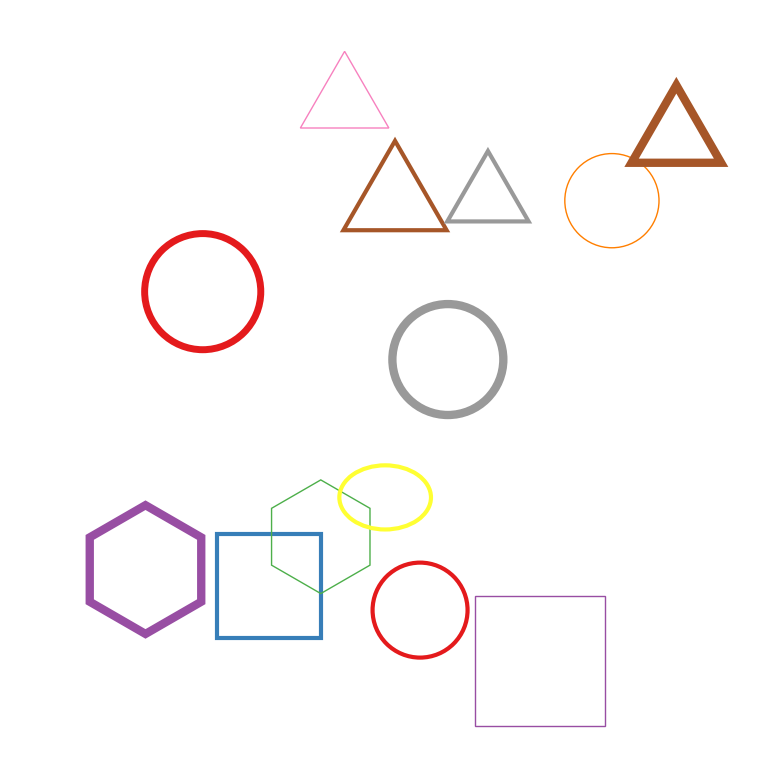[{"shape": "circle", "thickness": 2.5, "radius": 0.38, "center": [0.263, 0.621]}, {"shape": "circle", "thickness": 1.5, "radius": 0.31, "center": [0.546, 0.208]}, {"shape": "square", "thickness": 1.5, "radius": 0.34, "center": [0.349, 0.239]}, {"shape": "hexagon", "thickness": 0.5, "radius": 0.37, "center": [0.417, 0.303]}, {"shape": "square", "thickness": 0.5, "radius": 0.42, "center": [0.701, 0.141]}, {"shape": "hexagon", "thickness": 3, "radius": 0.42, "center": [0.189, 0.26]}, {"shape": "circle", "thickness": 0.5, "radius": 0.31, "center": [0.795, 0.739]}, {"shape": "oval", "thickness": 1.5, "radius": 0.3, "center": [0.5, 0.354]}, {"shape": "triangle", "thickness": 3, "radius": 0.34, "center": [0.878, 0.822]}, {"shape": "triangle", "thickness": 1.5, "radius": 0.39, "center": [0.513, 0.74]}, {"shape": "triangle", "thickness": 0.5, "radius": 0.33, "center": [0.448, 0.867]}, {"shape": "triangle", "thickness": 1.5, "radius": 0.3, "center": [0.634, 0.743]}, {"shape": "circle", "thickness": 3, "radius": 0.36, "center": [0.582, 0.533]}]